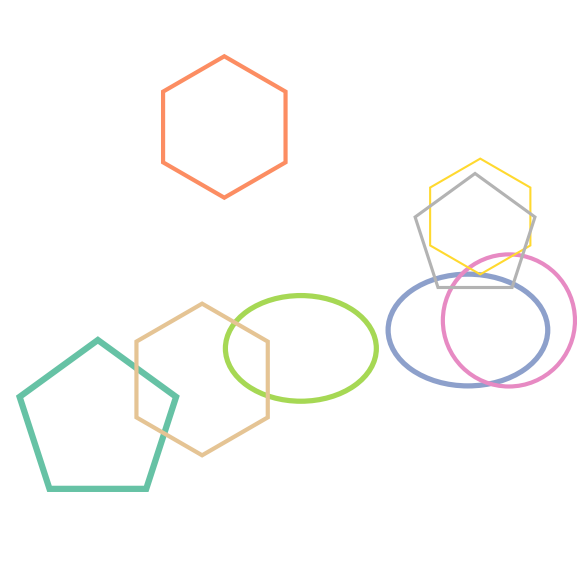[{"shape": "pentagon", "thickness": 3, "radius": 0.71, "center": [0.169, 0.268]}, {"shape": "hexagon", "thickness": 2, "radius": 0.61, "center": [0.388, 0.779]}, {"shape": "oval", "thickness": 2.5, "radius": 0.69, "center": [0.81, 0.428]}, {"shape": "circle", "thickness": 2, "radius": 0.57, "center": [0.881, 0.444]}, {"shape": "oval", "thickness": 2.5, "radius": 0.65, "center": [0.521, 0.396]}, {"shape": "hexagon", "thickness": 1, "radius": 0.5, "center": [0.832, 0.624]}, {"shape": "hexagon", "thickness": 2, "radius": 0.66, "center": [0.35, 0.342]}, {"shape": "pentagon", "thickness": 1.5, "radius": 0.55, "center": [0.823, 0.59]}]